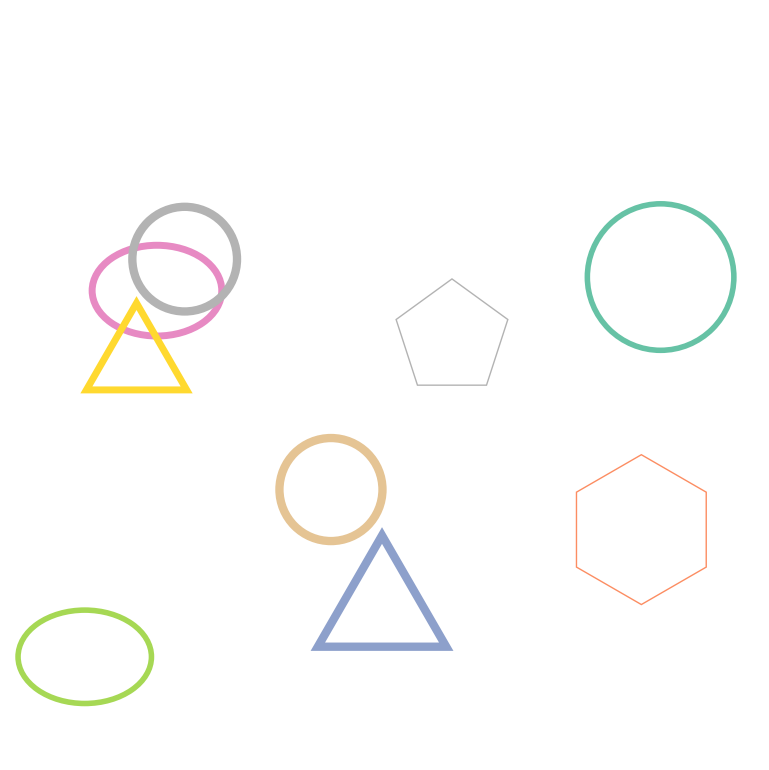[{"shape": "circle", "thickness": 2, "radius": 0.48, "center": [0.858, 0.64]}, {"shape": "hexagon", "thickness": 0.5, "radius": 0.49, "center": [0.833, 0.312]}, {"shape": "triangle", "thickness": 3, "radius": 0.48, "center": [0.496, 0.208]}, {"shape": "oval", "thickness": 2.5, "radius": 0.42, "center": [0.204, 0.623]}, {"shape": "oval", "thickness": 2, "radius": 0.43, "center": [0.11, 0.147]}, {"shape": "triangle", "thickness": 2.5, "radius": 0.38, "center": [0.177, 0.531]}, {"shape": "circle", "thickness": 3, "radius": 0.33, "center": [0.43, 0.364]}, {"shape": "circle", "thickness": 3, "radius": 0.34, "center": [0.24, 0.663]}, {"shape": "pentagon", "thickness": 0.5, "radius": 0.38, "center": [0.587, 0.561]}]